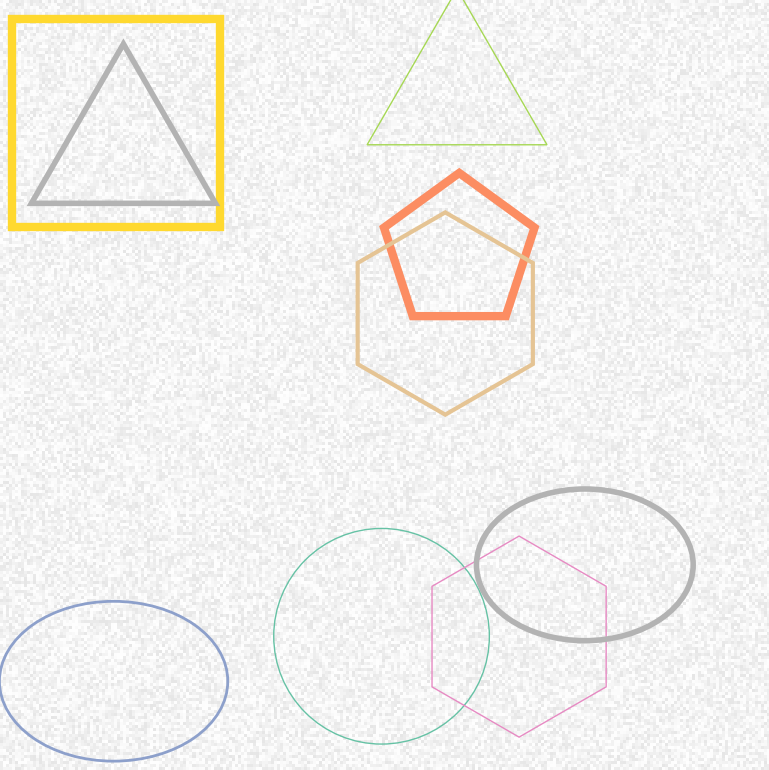[{"shape": "circle", "thickness": 0.5, "radius": 0.7, "center": [0.496, 0.174]}, {"shape": "pentagon", "thickness": 3, "radius": 0.51, "center": [0.596, 0.673]}, {"shape": "oval", "thickness": 1, "radius": 0.74, "center": [0.148, 0.115]}, {"shape": "hexagon", "thickness": 0.5, "radius": 0.65, "center": [0.674, 0.173]}, {"shape": "triangle", "thickness": 0.5, "radius": 0.67, "center": [0.594, 0.879]}, {"shape": "square", "thickness": 3, "radius": 0.68, "center": [0.151, 0.841]}, {"shape": "hexagon", "thickness": 1.5, "radius": 0.66, "center": [0.578, 0.593]}, {"shape": "triangle", "thickness": 2, "radius": 0.69, "center": [0.16, 0.805]}, {"shape": "oval", "thickness": 2, "radius": 0.7, "center": [0.76, 0.266]}]